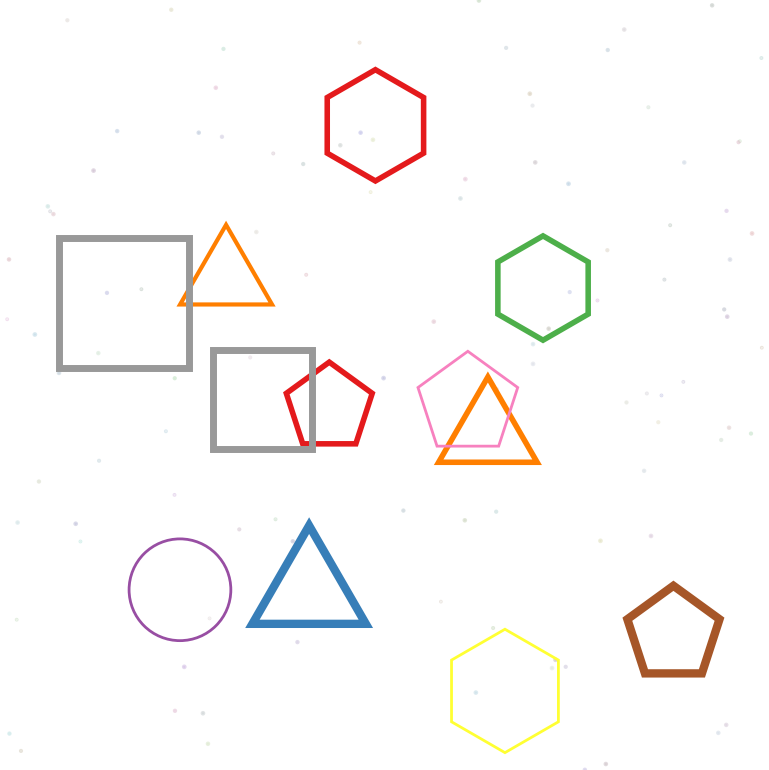[{"shape": "hexagon", "thickness": 2, "radius": 0.36, "center": [0.488, 0.837]}, {"shape": "pentagon", "thickness": 2, "radius": 0.29, "center": [0.428, 0.471]}, {"shape": "triangle", "thickness": 3, "radius": 0.43, "center": [0.401, 0.232]}, {"shape": "hexagon", "thickness": 2, "radius": 0.34, "center": [0.705, 0.626]}, {"shape": "circle", "thickness": 1, "radius": 0.33, "center": [0.234, 0.234]}, {"shape": "triangle", "thickness": 2, "radius": 0.37, "center": [0.634, 0.437]}, {"shape": "triangle", "thickness": 1.5, "radius": 0.34, "center": [0.294, 0.639]}, {"shape": "hexagon", "thickness": 1, "radius": 0.4, "center": [0.656, 0.103]}, {"shape": "pentagon", "thickness": 3, "radius": 0.31, "center": [0.875, 0.176]}, {"shape": "pentagon", "thickness": 1, "radius": 0.34, "center": [0.608, 0.476]}, {"shape": "square", "thickness": 2.5, "radius": 0.32, "center": [0.341, 0.481]}, {"shape": "square", "thickness": 2.5, "radius": 0.42, "center": [0.161, 0.606]}]